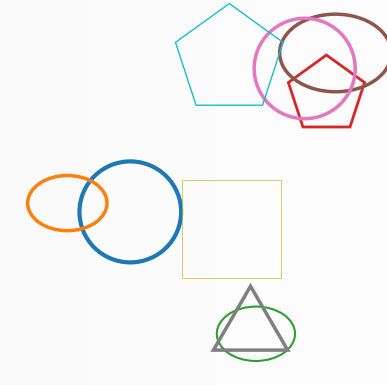[{"shape": "circle", "thickness": 3, "radius": 0.66, "center": [0.336, 0.45]}, {"shape": "oval", "thickness": 2.5, "radius": 0.51, "center": [0.174, 0.472]}, {"shape": "oval", "thickness": 1.5, "radius": 0.5, "center": [0.66, 0.133]}, {"shape": "pentagon", "thickness": 2, "radius": 0.52, "center": [0.842, 0.754]}, {"shape": "oval", "thickness": 2.5, "radius": 0.72, "center": [0.866, 0.862]}, {"shape": "circle", "thickness": 2.5, "radius": 0.65, "center": [0.786, 0.822]}, {"shape": "triangle", "thickness": 2.5, "radius": 0.55, "center": [0.647, 0.146]}, {"shape": "square", "thickness": 0.5, "radius": 0.64, "center": [0.598, 0.404]}, {"shape": "pentagon", "thickness": 1, "radius": 0.73, "center": [0.592, 0.845]}]